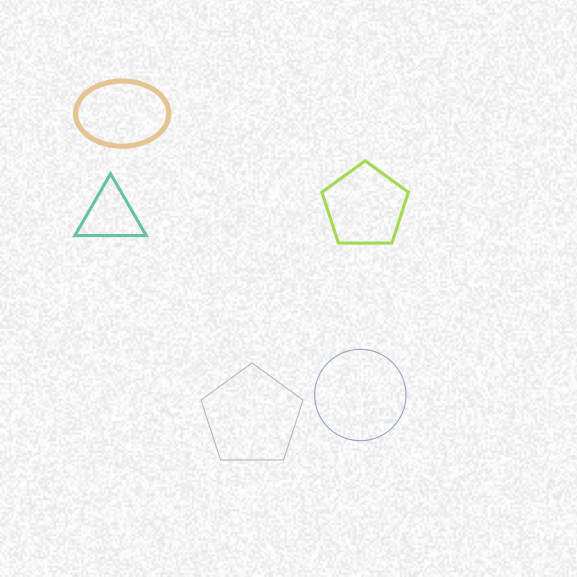[{"shape": "triangle", "thickness": 1.5, "radius": 0.36, "center": [0.191, 0.627]}, {"shape": "circle", "thickness": 0.5, "radius": 0.4, "center": [0.624, 0.315]}, {"shape": "pentagon", "thickness": 1.5, "radius": 0.39, "center": [0.632, 0.642]}, {"shape": "oval", "thickness": 2.5, "radius": 0.4, "center": [0.212, 0.802]}, {"shape": "pentagon", "thickness": 0.5, "radius": 0.46, "center": [0.436, 0.278]}]